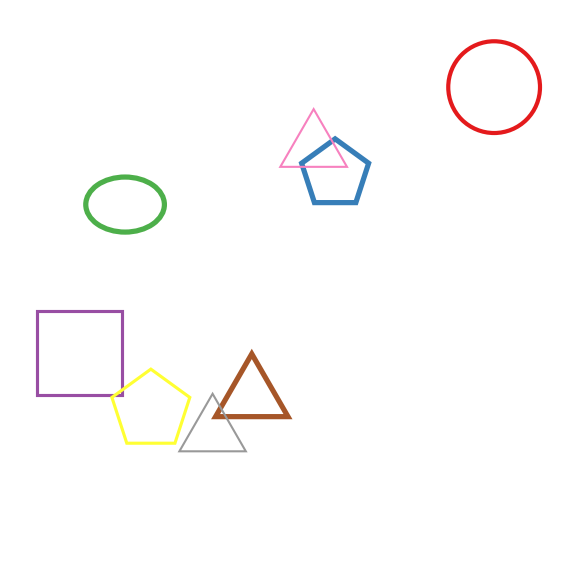[{"shape": "circle", "thickness": 2, "radius": 0.4, "center": [0.856, 0.848]}, {"shape": "pentagon", "thickness": 2.5, "radius": 0.31, "center": [0.58, 0.698]}, {"shape": "oval", "thickness": 2.5, "radius": 0.34, "center": [0.217, 0.645]}, {"shape": "square", "thickness": 1.5, "radius": 0.37, "center": [0.137, 0.388]}, {"shape": "pentagon", "thickness": 1.5, "radius": 0.35, "center": [0.261, 0.289]}, {"shape": "triangle", "thickness": 2.5, "radius": 0.36, "center": [0.436, 0.314]}, {"shape": "triangle", "thickness": 1, "radius": 0.33, "center": [0.543, 0.744]}, {"shape": "triangle", "thickness": 1, "radius": 0.33, "center": [0.368, 0.251]}]